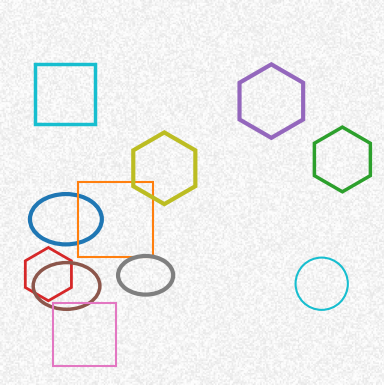[{"shape": "oval", "thickness": 3, "radius": 0.47, "center": [0.171, 0.431]}, {"shape": "square", "thickness": 1.5, "radius": 0.49, "center": [0.3, 0.43]}, {"shape": "hexagon", "thickness": 2.5, "radius": 0.42, "center": [0.889, 0.586]}, {"shape": "hexagon", "thickness": 2, "radius": 0.35, "center": [0.126, 0.288]}, {"shape": "hexagon", "thickness": 3, "radius": 0.48, "center": [0.705, 0.737]}, {"shape": "oval", "thickness": 2.5, "radius": 0.43, "center": [0.173, 0.257]}, {"shape": "square", "thickness": 1.5, "radius": 0.41, "center": [0.219, 0.132]}, {"shape": "oval", "thickness": 3, "radius": 0.36, "center": [0.378, 0.285]}, {"shape": "hexagon", "thickness": 3, "radius": 0.47, "center": [0.427, 0.563]}, {"shape": "square", "thickness": 2.5, "radius": 0.38, "center": [0.169, 0.756]}, {"shape": "circle", "thickness": 1.5, "radius": 0.34, "center": [0.836, 0.263]}]